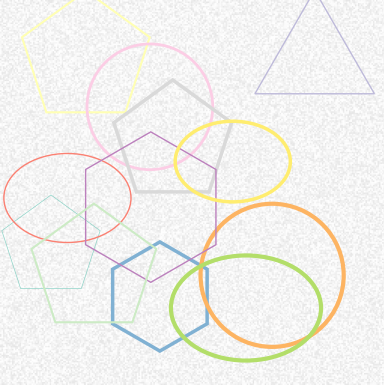[{"shape": "pentagon", "thickness": 0.5, "radius": 0.67, "center": [0.132, 0.359]}, {"shape": "pentagon", "thickness": 1.5, "radius": 0.87, "center": [0.223, 0.849]}, {"shape": "triangle", "thickness": 1, "radius": 0.9, "center": [0.817, 0.846]}, {"shape": "oval", "thickness": 1, "radius": 0.83, "center": [0.175, 0.486]}, {"shape": "hexagon", "thickness": 2.5, "radius": 0.71, "center": [0.415, 0.23]}, {"shape": "circle", "thickness": 3, "radius": 0.93, "center": [0.707, 0.285]}, {"shape": "oval", "thickness": 3, "radius": 0.97, "center": [0.639, 0.2]}, {"shape": "circle", "thickness": 2, "radius": 0.82, "center": [0.389, 0.723]}, {"shape": "pentagon", "thickness": 2.5, "radius": 0.8, "center": [0.449, 0.632]}, {"shape": "hexagon", "thickness": 1, "radius": 0.98, "center": [0.392, 0.462]}, {"shape": "pentagon", "thickness": 1.5, "radius": 0.85, "center": [0.244, 0.301]}, {"shape": "oval", "thickness": 2.5, "radius": 0.75, "center": [0.605, 0.58]}]